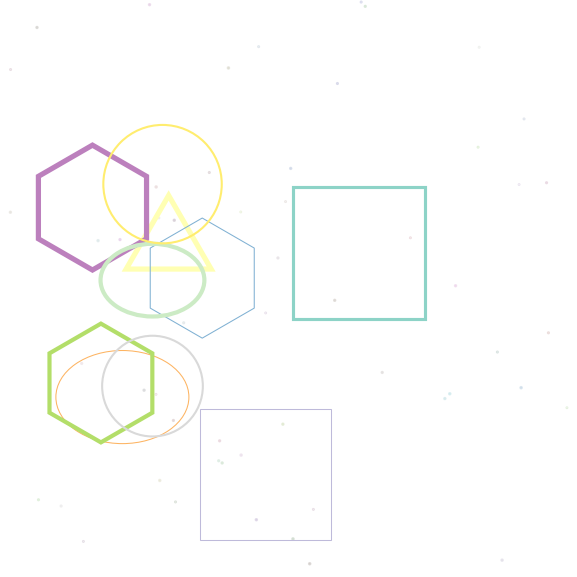[{"shape": "square", "thickness": 1.5, "radius": 0.57, "center": [0.622, 0.561]}, {"shape": "triangle", "thickness": 2.5, "radius": 0.42, "center": [0.292, 0.576]}, {"shape": "square", "thickness": 0.5, "radius": 0.57, "center": [0.459, 0.177]}, {"shape": "hexagon", "thickness": 0.5, "radius": 0.52, "center": [0.35, 0.518]}, {"shape": "oval", "thickness": 0.5, "radius": 0.58, "center": [0.212, 0.312]}, {"shape": "hexagon", "thickness": 2, "radius": 0.51, "center": [0.175, 0.336]}, {"shape": "circle", "thickness": 1, "radius": 0.44, "center": [0.264, 0.331]}, {"shape": "hexagon", "thickness": 2.5, "radius": 0.54, "center": [0.16, 0.64]}, {"shape": "oval", "thickness": 2, "radius": 0.45, "center": [0.264, 0.514]}, {"shape": "circle", "thickness": 1, "radius": 0.51, "center": [0.281, 0.68]}]